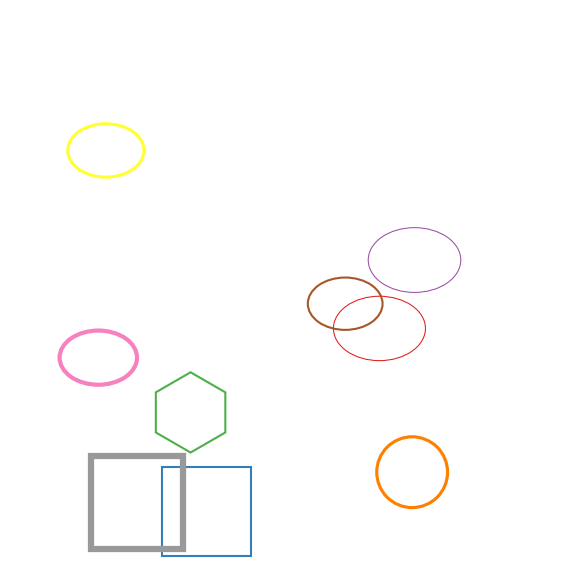[{"shape": "oval", "thickness": 0.5, "radius": 0.4, "center": [0.657, 0.43]}, {"shape": "square", "thickness": 1, "radius": 0.38, "center": [0.357, 0.114]}, {"shape": "hexagon", "thickness": 1, "radius": 0.35, "center": [0.33, 0.285]}, {"shape": "oval", "thickness": 0.5, "radius": 0.4, "center": [0.718, 0.549]}, {"shape": "circle", "thickness": 1.5, "radius": 0.31, "center": [0.714, 0.181]}, {"shape": "oval", "thickness": 1.5, "radius": 0.33, "center": [0.183, 0.739]}, {"shape": "oval", "thickness": 1, "radius": 0.32, "center": [0.598, 0.473]}, {"shape": "oval", "thickness": 2, "radius": 0.34, "center": [0.17, 0.38]}, {"shape": "square", "thickness": 3, "radius": 0.4, "center": [0.237, 0.129]}]